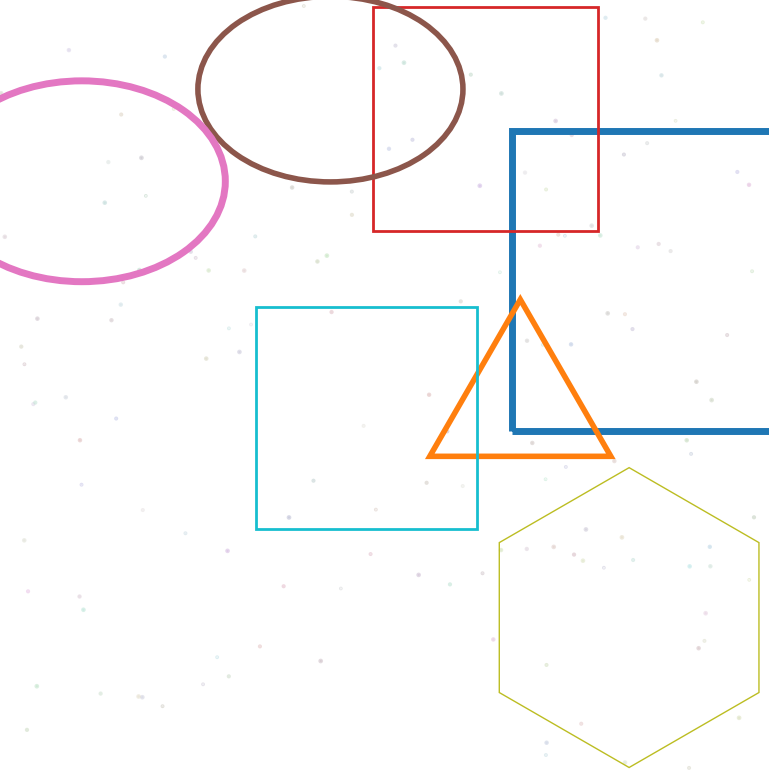[{"shape": "square", "thickness": 2.5, "radius": 0.97, "center": [0.86, 0.635]}, {"shape": "triangle", "thickness": 2, "radius": 0.68, "center": [0.676, 0.475]}, {"shape": "square", "thickness": 1, "radius": 0.73, "center": [0.63, 0.846]}, {"shape": "oval", "thickness": 2, "radius": 0.86, "center": [0.429, 0.884]}, {"shape": "oval", "thickness": 2.5, "radius": 0.93, "center": [0.106, 0.765]}, {"shape": "hexagon", "thickness": 0.5, "radius": 0.97, "center": [0.817, 0.198]}, {"shape": "square", "thickness": 1, "radius": 0.72, "center": [0.476, 0.457]}]